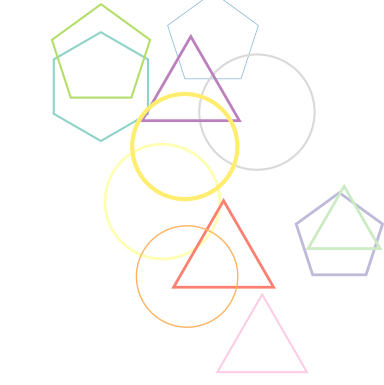[{"shape": "hexagon", "thickness": 1.5, "radius": 0.71, "center": [0.262, 0.775]}, {"shape": "circle", "thickness": 2, "radius": 0.74, "center": [0.422, 0.476]}, {"shape": "pentagon", "thickness": 2, "radius": 0.59, "center": [0.881, 0.382]}, {"shape": "triangle", "thickness": 2, "radius": 0.75, "center": [0.581, 0.329]}, {"shape": "pentagon", "thickness": 0.5, "radius": 0.62, "center": [0.553, 0.896]}, {"shape": "circle", "thickness": 1, "radius": 0.66, "center": [0.486, 0.282]}, {"shape": "pentagon", "thickness": 1.5, "radius": 0.67, "center": [0.262, 0.855]}, {"shape": "triangle", "thickness": 1.5, "radius": 0.67, "center": [0.681, 0.101]}, {"shape": "circle", "thickness": 1.5, "radius": 0.75, "center": [0.667, 0.709]}, {"shape": "triangle", "thickness": 2, "radius": 0.73, "center": [0.496, 0.759]}, {"shape": "triangle", "thickness": 2, "radius": 0.54, "center": [0.894, 0.408]}, {"shape": "circle", "thickness": 3, "radius": 0.68, "center": [0.48, 0.619]}]